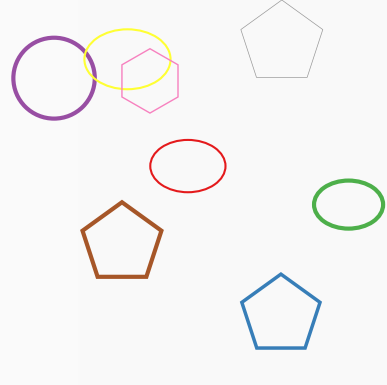[{"shape": "oval", "thickness": 1.5, "radius": 0.49, "center": [0.485, 0.569]}, {"shape": "pentagon", "thickness": 2.5, "radius": 0.53, "center": [0.725, 0.182]}, {"shape": "oval", "thickness": 3, "radius": 0.45, "center": [0.9, 0.469]}, {"shape": "circle", "thickness": 3, "radius": 0.53, "center": [0.14, 0.797]}, {"shape": "oval", "thickness": 1.5, "radius": 0.56, "center": [0.329, 0.846]}, {"shape": "pentagon", "thickness": 3, "radius": 0.54, "center": [0.315, 0.368]}, {"shape": "hexagon", "thickness": 1, "radius": 0.42, "center": [0.387, 0.79]}, {"shape": "pentagon", "thickness": 0.5, "radius": 0.56, "center": [0.727, 0.889]}]